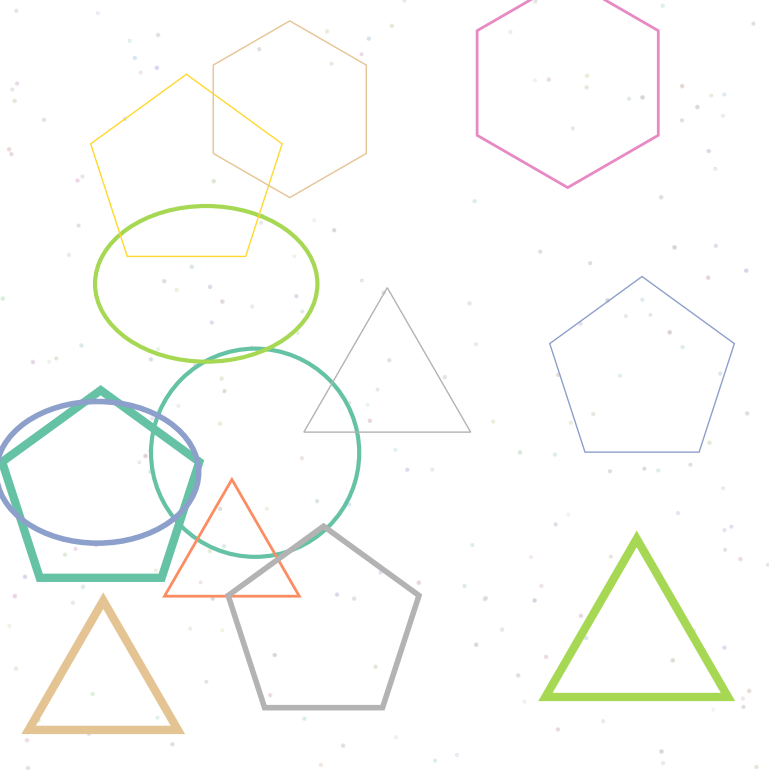[{"shape": "pentagon", "thickness": 3, "radius": 0.67, "center": [0.131, 0.359]}, {"shape": "circle", "thickness": 1.5, "radius": 0.68, "center": [0.331, 0.412]}, {"shape": "triangle", "thickness": 1, "radius": 0.51, "center": [0.301, 0.276]}, {"shape": "oval", "thickness": 2, "radius": 0.66, "center": [0.127, 0.387]}, {"shape": "pentagon", "thickness": 0.5, "radius": 0.63, "center": [0.834, 0.515]}, {"shape": "hexagon", "thickness": 1, "radius": 0.68, "center": [0.737, 0.892]}, {"shape": "triangle", "thickness": 3, "radius": 0.68, "center": [0.827, 0.163]}, {"shape": "oval", "thickness": 1.5, "radius": 0.72, "center": [0.268, 0.631]}, {"shape": "pentagon", "thickness": 0.5, "radius": 0.65, "center": [0.242, 0.773]}, {"shape": "hexagon", "thickness": 0.5, "radius": 0.57, "center": [0.376, 0.858]}, {"shape": "triangle", "thickness": 3, "radius": 0.56, "center": [0.134, 0.108]}, {"shape": "triangle", "thickness": 0.5, "radius": 0.63, "center": [0.503, 0.501]}, {"shape": "pentagon", "thickness": 2, "radius": 0.65, "center": [0.42, 0.186]}]